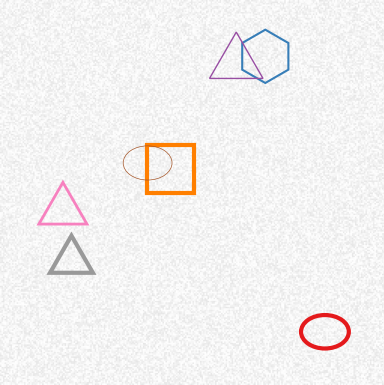[{"shape": "oval", "thickness": 3, "radius": 0.31, "center": [0.844, 0.138]}, {"shape": "hexagon", "thickness": 1.5, "radius": 0.35, "center": [0.689, 0.854]}, {"shape": "triangle", "thickness": 1, "radius": 0.4, "center": [0.614, 0.836]}, {"shape": "square", "thickness": 3, "radius": 0.31, "center": [0.443, 0.562]}, {"shape": "oval", "thickness": 0.5, "radius": 0.32, "center": [0.383, 0.577]}, {"shape": "triangle", "thickness": 2, "radius": 0.36, "center": [0.163, 0.454]}, {"shape": "triangle", "thickness": 3, "radius": 0.32, "center": [0.186, 0.324]}]